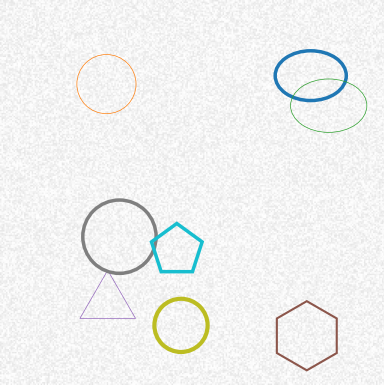[{"shape": "oval", "thickness": 2.5, "radius": 0.46, "center": [0.807, 0.803]}, {"shape": "circle", "thickness": 0.5, "radius": 0.38, "center": [0.276, 0.782]}, {"shape": "oval", "thickness": 0.5, "radius": 0.5, "center": [0.854, 0.726]}, {"shape": "triangle", "thickness": 0.5, "radius": 0.42, "center": [0.28, 0.215]}, {"shape": "hexagon", "thickness": 1.5, "radius": 0.45, "center": [0.797, 0.128]}, {"shape": "circle", "thickness": 2.5, "radius": 0.48, "center": [0.31, 0.385]}, {"shape": "circle", "thickness": 3, "radius": 0.35, "center": [0.47, 0.155]}, {"shape": "pentagon", "thickness": 2.5, "radius": 0.35, "center": [0.459, 0.35]}]